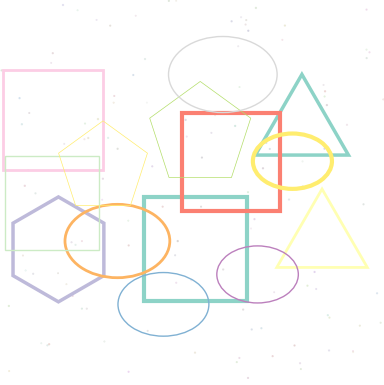[{"shape": "square", "thickness": 3, "radius": 0.67, "center": [0.508, 0.353]}, {"shape": "triangle", "thickness": 2.5, "radius": 0.7, "center": [0.784, 0.667]}, {"shape": "triangle", "thickness": 2, "radius": 0.68, "center": [0.836, 0.373]}, {"shape": "hexagon", "thickness": 2.5, "radius": 0.68, "center": [0.152, 0.352]}, {"shape": "square", "thickness": 3, "radius": 0.64, "center": [0.6, 0.579]}, {"shape": "oval", "thickness": 1, "radius": 0.59, "center": [0.424, 0.209]}, {"shape": "oval", "thickness": 2, "radius": 0.68, "center": [0.305, 0.374]}, {"shape": "pentagon", "thickness": 0.5, "radius": 0.69, "center": [0.52, 0.65]}, {"shape": "square", "thickness": 2, "radius": 0.65, "center": [0.137, 0.688]}, {"shape": "oval", "thickness": 1, "radius": 0.71, "center": [0.579, 0.806]}, {"shape": "oval", "thickness": 1, "radius": 0.53, "center": [0.669, 0.287]}, {"shape": "square", "thickness": 1, "radius": 0.61, "center": [0.135, 0.472]}, {"shape": "pentagon", "thickness": 0.5, "radius": 0.61, "center": [0.268, 0.565]}, {"shape": "oval", "thickness": 3, "radius": 0.51, "center": [0.76, 0.581]}]